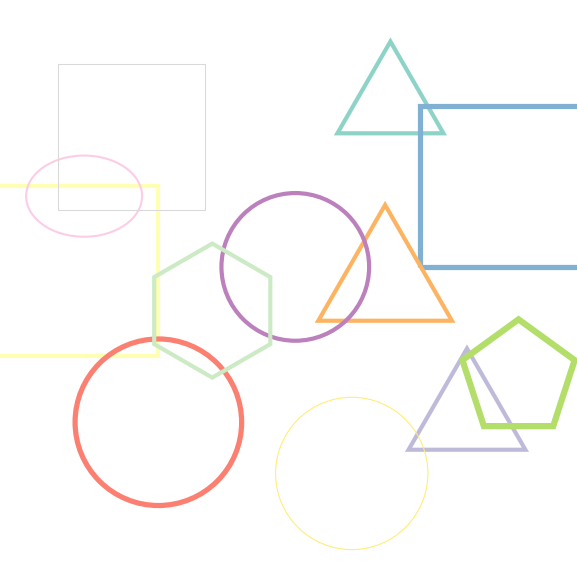[{"shape": "triangle", "thickness": 2, "radius": 0.53, "center": [0.676, 0.821]}, {"shape": "square", "thickness": 2, "radius": 0.74, "center": [0.127, 0.53]}, {"shape": "triangle", "thickness": 2, "radius": 0.58, "center": [0.809, 0.279]}, {"shape": "circle", "thickness": 2.5, "radius": 0.72, "center": [0.274, 0.268]}, {"shape": "square", "thickness": 2.5, "radius": 0.7, "center": [0.866, 0.676]}, {"shape": "triangle", "thickness": 2, "radius": 0.67, "center": [0.667, 0.511]}, {"shape": "pentagon", "thickness": 3, "radius": 0.51, "center": [0.898, 0.344]}, {"shape": "oval", "thickness": 1, "radius": 0.5, "center": [0.146, 0.659]}, {"shape": "square", "thickness": 0.5, "radius": 0.63, "center": [0.227, 0.762]}, {"shape": "circle", "thickness": 2, "radius": 0.64, "center": [0.511, 0.537]}, {"shape": "hexagon", "thickness": 2, "radius": 0.58, "center": [0.368, 0.461]}, {"shape": "circle", "thickness": 0.5, "radius": 0.66, "center": [0.609, 0.179]}]